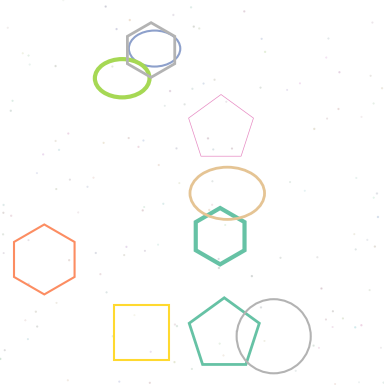[{"shape": "hexagon", "thickness": 3, "radius": 0.37, "center": [0.572, 0.387]}, {"shape": "pentagon", "thickness": 2, "radius": 0.48, "center": [0.582, 0.131]}, {"shape": "hexagon", "thickness": 1.5, "radius": 0.45, "center": [0.115, 0.326]}, {"shape": "oval", "thickness": 1.5, "radius": 0.33, "center": [0.401, 0.874]}, {"shape": "pentagon", "thickness": 0.5, "radius": 0.44, "center": [0.574, 0.666]}, {"shape": "oval", "thickness": 3, "radius": 0.35, "center": [0.317, 0.797]}, {"shape": "square", "thickness": 1.5, "radius": 0.36, "center": [0.368, 0.136]}, {"shape": "oval", "thickness": 2, "radius": 0.48, "center": [0.59, 0.498]}, {"shape": "circle", "thickness": 1.5, "radius": 0.48, "center": [0.711, 0.127]}, {"shape": "hexagon", "thickness": 2, "radius": 0.36, "center": [0.392, 0.87]}]